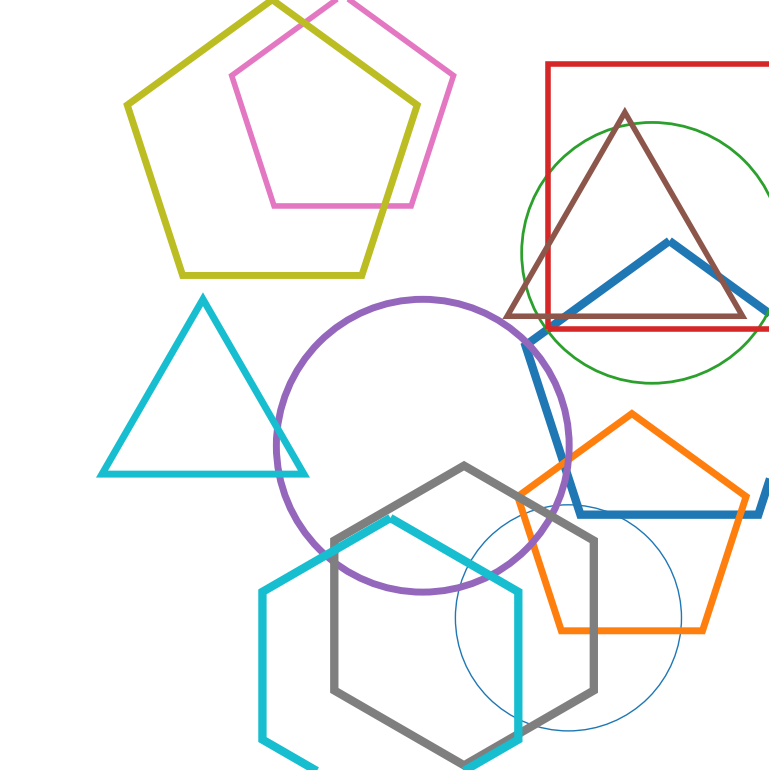[{"shape": "pentagon", "thickness": 3, "radius": 0.98, "center": [0.869, 0.491]}, {"shape": "circle", "thickness": 0.5, "radius": 0.73, "center": [0.738, 0.198]}, {"shape": "pentagon", "thickness": 2.5, "radius": 0.78, "center": [0.821, 0.307]}, {"shape": "circle", "thickness": 1, "radius": 0.85, "center": [0.847, 0.672]}, {"shape": "square", "thickness": 2, "radius": 0.86, "center": [0.884, 0.744]}, {"shape": "circle", "thickness": 2.5, "radius": 0.95, "center": [0.549, 0.421]}, {"shape": "triangle", "thickness": 2, "radius": 0.88, "center": [0.812, 0.678]}, {"shape": "pentagon", "thickness": 2, "radius": 0.76, "center": [0.445, 0.855]}, {"shape": "hexagon", "thickness": 3, "radius": 0.97, "center": [0.603, 0.201]}, {"shape": "pentagon", "thickness": 2.5, "radius": 0.99, "center": [0.354, 0.802]}, {"shape": "triangle", "thickness": 2.5, "radius": 0.76, "center": [0.264, 0.46]}, {"shape": "hexagon", "thickness": 3, "radius": 0.96, "center": [0.507, 0.135]}]